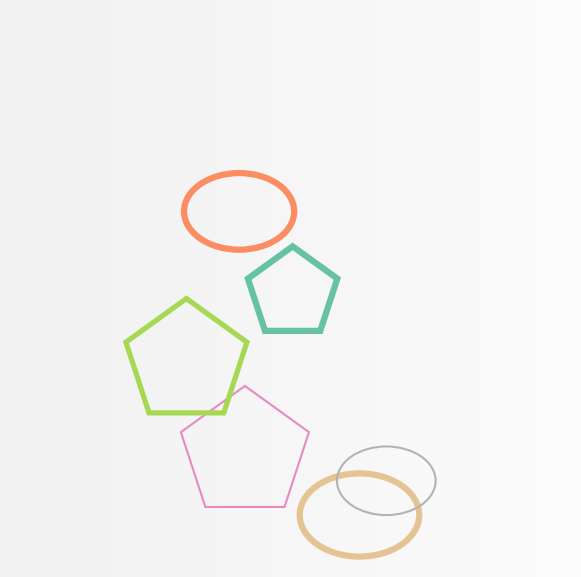[{"shape": "pentagon", "thickness": 3, "radius": 0.4, "center": [0.503, 0.492]}, {"shape": "oval", "thickness": 3, "radius": 0.47, "center": [0.411, 0.633]}, {"shape": "pentagon", "thickness": 1, "radius": 0.58, "center": [0.421, 0.215]}, {"shape": "pentagon", "thickness": 2.5, "radius": 0.55, "center": [0.321, 0.373]}, {"shape": "oval", "thickness": 3, "radius": 0.51, "center": [0.618, 0.107]}, {"shape": "oval", "thickness": 1, "radius": 0.42, "center": [0.665, 0.167]}]